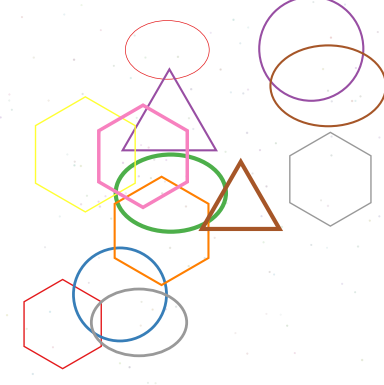[{"shape": "oval", "thickness": 0.5, "radius": 0.54, "center": [0.435, 0.87]}, {"shape": "hexagon", "thickness": 1, "radius": 0.58, "center": [0.163, 0.158]}, {"shape": "circle", "thickness": 2, "radius": 0.6, "center": [0.312, 0.235]}, {"shape": "oval", "thickness": 3, "radius": 0.72, "center": [0.444, 0.498]}, {"shape": "triangle", "thickness": 1.5, "radius": 0.7, "center": [0.44, 0.68]}, {"shape": "circle", "thickness": 1.5, "radius": 0.68, "center": [0.809, 0.873]}, {"shape": "hexagon", "thickness": 1.5, "radius": 0.7, "center": [0.42, 0.4]}, {"shape": "hexagon", "thickness": 1, "radius": 0.75, "center": [0.222, 0.599]}, {"shape": "triangle", "thickness": 3, "radius": 0.58, "center": [0.625, 0.463]}, {"shape": "oval", "thickness": 1.5, "radius": 0.75, "center": [0.852, 0.777]}, {"shape": "hexagon", "thickness": 2.5, "radius": 0.66, "center": [0.371, 0.594]}, {"shape": "hexagon", "thickness": 1, "radius": 0.61, "center": [0.858, 0.534]}, {"shape": "oval", "thickness": 2, "radius": 0.62, "center": [0.361, 0.163]}]